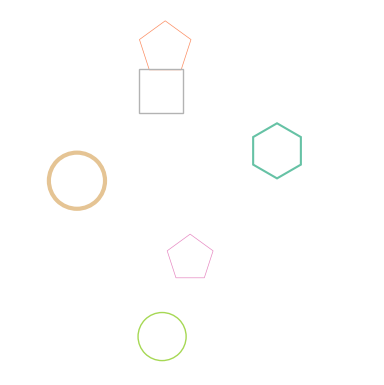[{"shape": "hexagon", "thickness": 1.5, "radius": 0.36, "center": [0.72, 0.608]}, {"shape": "pentagon", "thickness": 0.5, "radius": 0.35, "center": [0.429, 0.876]}, {"shape": "pentagon", "thickness": 0.5, "radius": 0.31, "center": [0.494, 0.329]}, {"shape": "circle", "thickness": 1, "radius": 0.31, "center": [0.421, 0.126]}, {"shape": "circle", "thickness": 3, "radius": 0.36, "center": [0.2, 0.531]}, {"shape": "square", "thickness": 1, "radius": 0.29, "center": [0.419, 0.765]}]